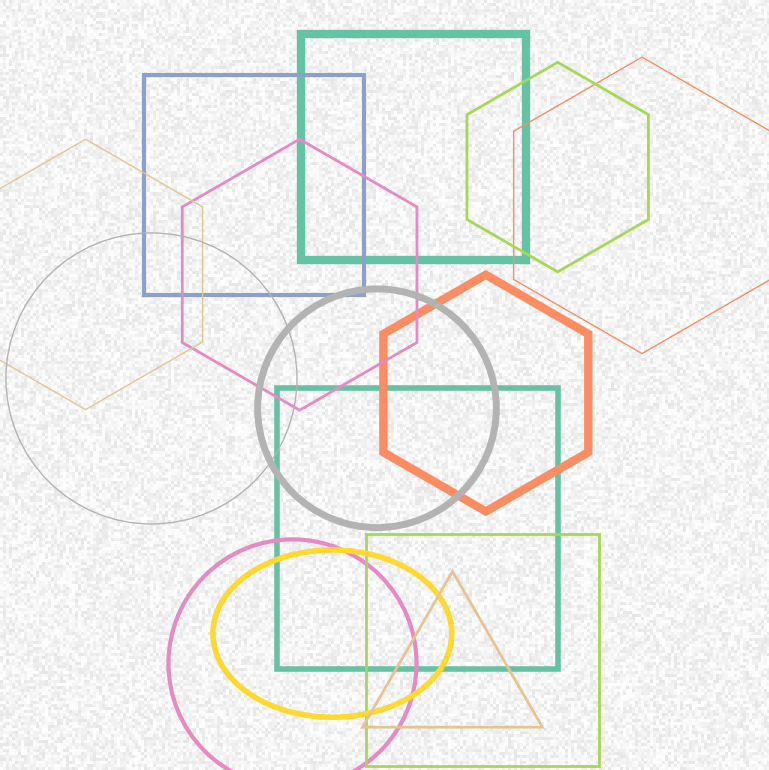[{"shape": "square", "thickness": 2, "radius": 0.91, "center": [0.542, 0.313]}, {"shape": "square", "thickness": 3, "radius": 0.73, "center": [0.537, 0.81]}, {"shape": "hexagon", "thickness": 0.5, "radius": 0.96, "center": [0.834, 0.733]}, {"shape": "hexagon", "thickness": 3, "radius": 0.77, "center": [0.631, 0.489]}, {"shape": "square", "thickness": 1.5, "radius": 0.71, "center": [0.329, 0.76]}, {"shape": "circle", "thickness": 1.5, "radius": 0.81, "center": [0.38, 0.138]}, {"shape": "hexagon", "thickness": 1, "radius": 0.88, "center": [0.389, 0.643]}, {"shape": "square", "thickness": 1, "radius": 0.75, "center": [0.627, 0.156]}, {"shape": "hexagon", "thickness": 1, "radius": 0.68, "center": [0.724, 0.783]}, {"shape": "oval", "thickness": 2, "radius": 0.78, "center": [0.432, 0.177]}, {"shape": "triangle", "thickness": 1, "radius": 0.67, "center": [0.588, 0.123]}, {"shape": "hexagon", "thickness": 0.5, "radius": 0.88, "center": [0.111, 0.644]}, {"shape": "circle", "thickness": 2.5, "radius": 0.77, "center": [0.49, 0.47]}, {"shape": "circle", "thickness": 0.5, "radius": 0.95, "center": [0.197, 0.509]}]